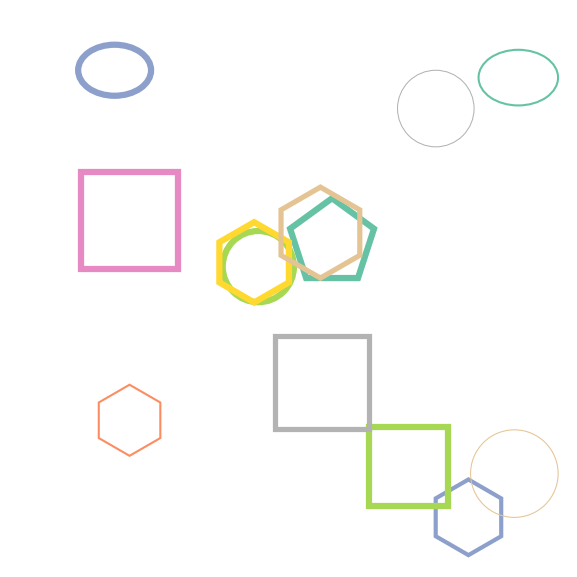[{"shape": "pentagon", "thickness": 3, "radius": 0.38, "center": [0.575, 0.579]}, {"shape": "oval", "thickness": 1, "radius": 0.34, "center": [0.897, 0.865]}, {"shape": "hexagon", "thickness": 1, "radius": 0.31, "center": [0.224, 0.271]}, {"shape": "oval", "thickness": 3, "radius": 0.32, "center": [0.198, 0.878]}, {"shape": "hexagon", "thickness": 2, "radius": 0.33, "center": [0.811, 0.103]}, {"shape": "square", "thickness": 3, "radius": 0.42, "center": [0.225, 0.617]}, {"shape": "circle", "thickness": 3, "radius": 0.31, "center": [0.447, 0.537]}, {"shape": "square", "thickness": 3, "radius": 0.34, "center": [0.707, 0.191]}, {"shape": "hexagon", "thickness": 3, "radius": 0.35, "center": [0.44, 0.545]}, {"shape": "hexagon", "thickness": 2.5, "radius": 0.39, "center": [0.555, 0.596]}, {"shape": "circle", "thickness": 0.5, "radius": 0.38, "center": [0.891, 0.179]}, {"shape": "circle", "thickness": 0.5, "radius": 0.33, "center": [0.755, 0.811]}, {"shape": "square", "thickness": 2.5, "radius": 0.4, "center": [0.558, 0.337]}]